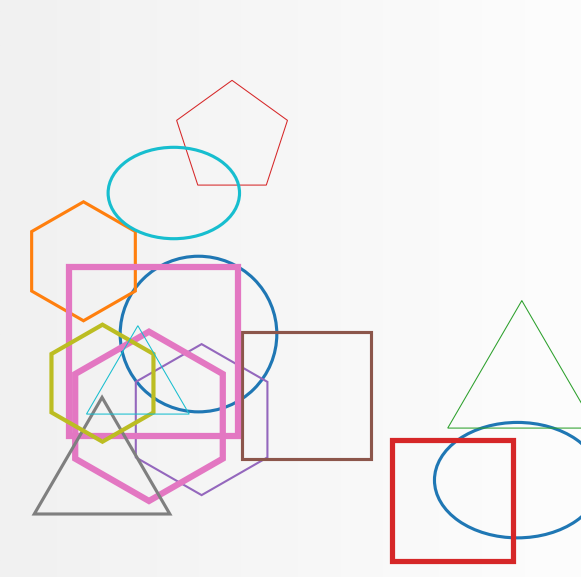[{"shape": "oval", "thickness": 1.5, "radius": 0.71, "center": [0.89, 0.168]}, {"shape": "circle", "thickness": 1.5, "radius": 0.67, "center": [0.342, 0.421]}, {"shape": "hexagon", "thickness": 1.5, "radius": 0.51, "center": [0.144, 0.547]}, {"shape": "triangle", "thickness": 0.5, "radius": 0.74, "center": [0.898, 0.331]}, {"shape": "pentagon", "thickness": 0.5, "radius": 0.5, "center": [0.399, 0.76]}, {"shape": "square", "thickness": 2.5, "radius": 0.52, "center": [0.778, 0.132]}, {"shape": "hexagon", "thickness": 1, "radius": 0.65, "center": [0.347, 0.273]}, {"shape": "square", "thickness": 1.5, "radius": 0.55, "center": [0.527, 0.314]}, {"shape": "hexagon", "thickness": 3, "radius": 0.73, "center": [0.256, 0.278]}, {"shape": "square", "thickness": 3, "radius": 0.73, "center": [0.264, 0.39]}, {"shape": "triangle", "thickness": 1.5, "radius": 0.67, "center": [0.176, 0.176]}, {"shape": "hexagon", "thickness": 2, "radius": 0.51, "center": [0.176, 0.336]}, {"shape": "triangle", "thickness": 0.5, "radius": 0.51, "center": [0.237, 0.333]}, {"shape": "oval", "thickness": 1.5, "radius": 0.57, "center": [0.299, 0.665]}]